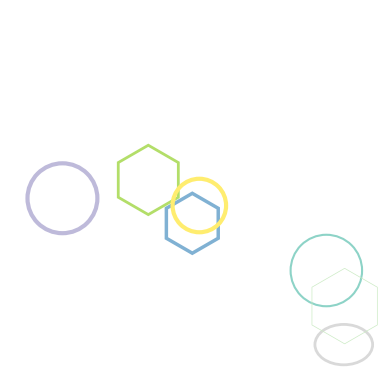[{"shape": "circle", "thickness": 1.5, "radius": 0.46, "center": [0.848, 0.297]}, {"shape": "circle", "thickness": 3, "radius": 0.45, "center": [0.162, 0.485]}, {"shape": "hexagon", "thickness": 2.5, "radius": 0.39, "center": [0.499, 0.42]}, {"shape": "hexagon", "thickness": 2, "radius": 0.45, "center": [0.385, 0.533]}, {"shape": "oval", "thickness": 2, "radius": 0.37, "center": [0.893, 0.105]}, {"shape": "hexagon", "thickness": 0.5, "radius": 0.49, "center": [0.895, 0.205]}, {"shape": "circle", "thickness": 3, "radius": 0.35, "center": [0.518, 0.466]}]